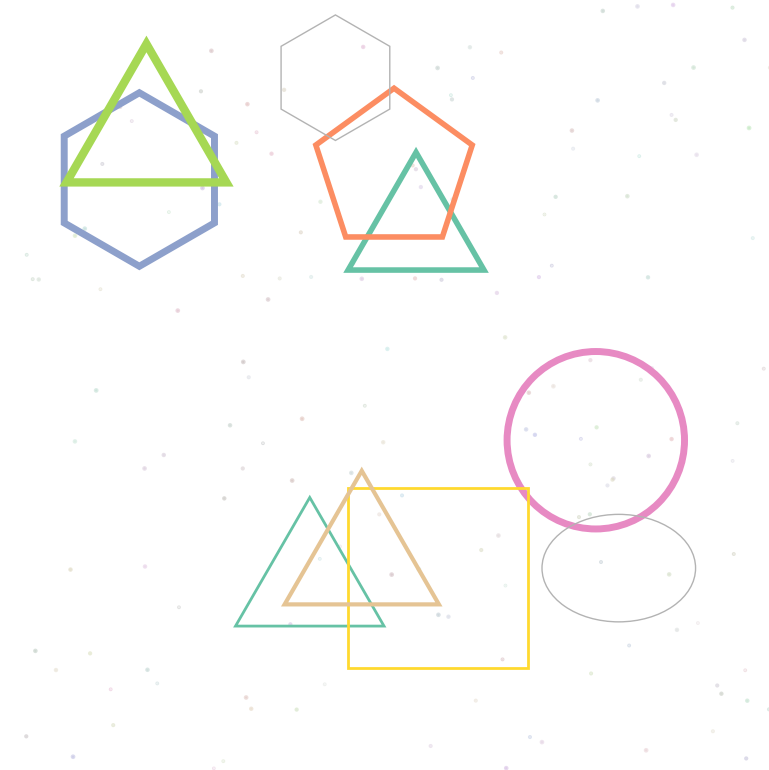[{"shape": "triangle", "thickness": 2, "radius": 0.51, "center": [0.54, 0.7]}, {"shape": "triangle", "thickness": 1, "radius": 0.56, "center": [0.402, 0.243]}, {"shape": "pentagon", "thickness": 2, "radius": 0.53, "center": [0.512, 0.779]}, {"shape": "hexagon", "thickness": 2.5, "radius": 0.56, "center": [0.181, 0.767]}, {"shape": "circle", "thickness": 2.5, "radius": 0.58, "center": [0.774, 0.428]}, {"shape": "triangle", "thickness": 3, "radius": 0.6, "center": [0.19, 0.823]}, {"shape": "square", "thickness": 1, "radius": 0.59, "center": [0.569, 0.249]}, {"shape": "triangle", "thickness": 1.5, "radius": 0.58, "center": [0.47, 0.273]}, {"shape": "hexagon", "thickness": 0.5, "radius": 0.41, "center": [0.436, 0.899]}, {"shape": "oval", "thickness": 0.5, "radius": 0.5, "center": [0.804, 0.262]}]